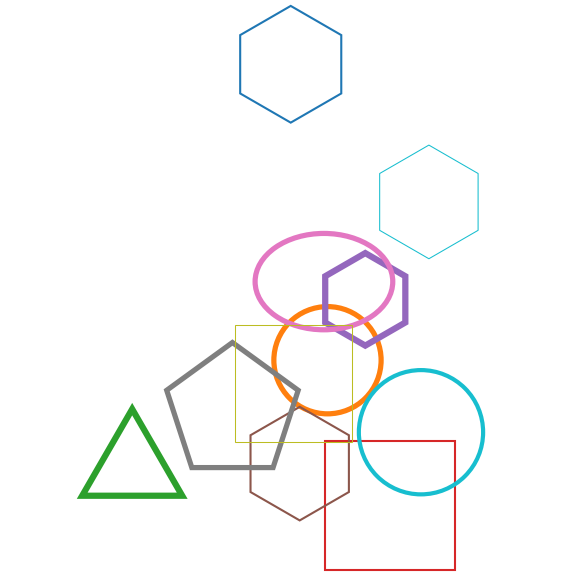[{"shape": "hexagon", "thickness": 1, "radius": 0.51, "center": [0.503, 0.888]}, {"shape": "circle", "thickness": 2.5, "radius": 0.46, "center": [0.567, 0.375]}, {"shape": "triangle", "thickness": 3, "radius": 0.5, "center": [0.229, 0.191]}, {"shape": "square", "thickness": 1, "radius": 0.56, "center": [0.675, 0.124]}, {"shape": "hexagon", "thickness": 3, "radius": 0.4, "center": [0.633, 0.481]}, {"shape": "hexagon", "thickness": 1, "radius": 0.49, "center": [0.519, 0.196]}, {"shape": "oval", "thickness": 2.5, "radius": 0.6, "center": [0.561, 0.511]}, {"shape": "pentagon", "thickness": 2.5, "radius": 0.6, "center": [0.402, 0.286]}, {"shape": "square", "thickness": 0.5, "radius": 0.51, "center": [0.508, 0.335]}, {"shape": "circle", "thickness": 2, "radius": 0.54, "center": [0.729, 0.251]}, {"shape": "hexagon", "thickness": 0.5, "radius": 0.49, "center": [0.743, 0.649]}]